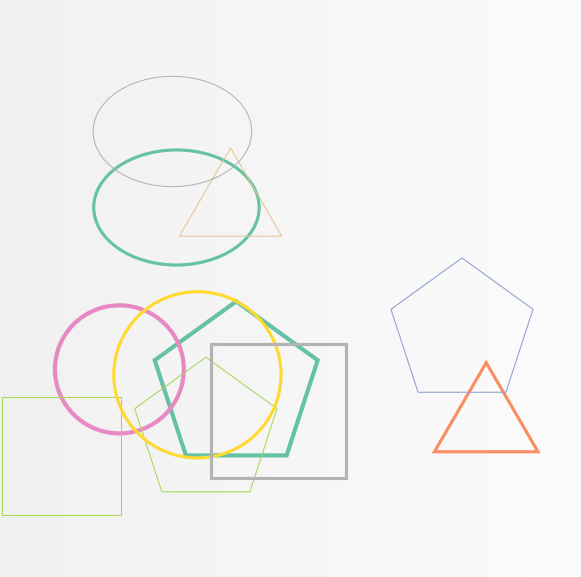[{"shape": "pentagon", "thickness": 2, "radius": 0.74, "center": [0.406, 0.33]}, {"shape": "oval", "thickness": 1.5, "radius": 0.71, "center": [0.304, 0.64]}, {"shape": "triangle", "thickness": 1.5, "radius": 0.51, "center": [0.836, 0.268]}, {"shape": "pentagon", "thickness": 0.5, "radius": 0.64, "center": [0.795, 0.424]}, {"shape": "circle", "thickness": 2, "radius": 0.55, "center": [0.205, 0.36]}, {"shape": "square", "thickness": 0.5, "radius": 0.51, "center": [0.106, 0.209]}, {"shape": "pentagon", "thickness": 0.5, "radius": 0.64, "center": [0.354, 0.252]}, {"shape": "circle", "thickness": 1.5, "radius": 0.72, "center": [0.34, 0.35]}, {"shape": "triangle", "thickness": 0.5, "radius": 0.51, "center": [0.397, 0.641]}, {"shape": "square", "thickness": 1.5, "radius": 0.58, "center": [0.479, 0.287]}, {"shape": "oval", "thickness": 0.5, "radius": 0.68, "center": [0.297, 0.771]}]